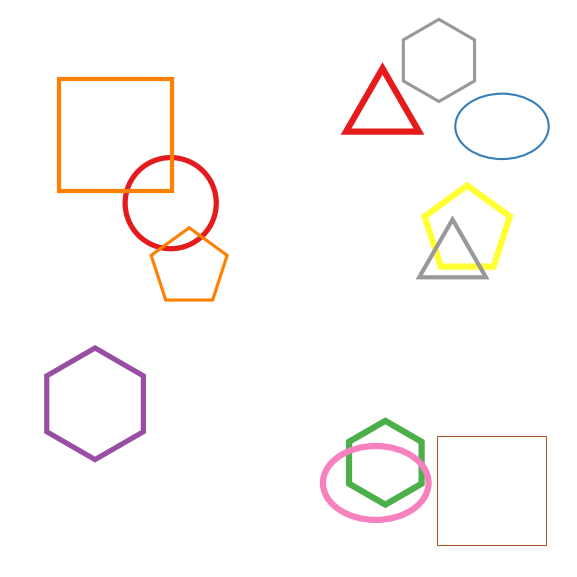[{"shape": "circle", "thickness": 2.5, "radius": 0.39, "center": [0.296, 0.647]}, {"shape": "triangle", "thickness": 3, "radius": 0.36, "center": [0.662, 0.808]}, {"shape": "oval", "thickness": 1, "radius": 0.4, "center": [0.869, 0.78]}, {"shape": "hexagon", "thickness": 3, "radius": 0.36, "center": [0.667, 0.198]}, {"shape": "hexagon", "thickness": 2.5, "radius": 0.48, "center": [0.165, 0.3]}, {"shape": "pentagon", "thickness": 1.5, "radius": 0.35, "center": [0.328, 0.536]}, {"shape": "square", "thickness": 2, "radius": 0.49, "center": [0.2, 0.765]}, {"shape": "pentagon", "thickness": 3, "radius": 0.39, "center": [0.809, 0.6]}, {"shape": "square", "thickness": 0.5, "radius": 0.47, "center": [0.851, 0.15]}, {"shape": "oval", "thickness": 3, "radius": 0.46, "center": [0.651, 0.163]}, {"shape": "hexagon", "thickness": 1.5, "radius": 0.36, "center": [0.76, 0.894]}, {"shape": "triangle", "thickness": 2, "radius": 0.33, "center": [0.784, 0.552]}]